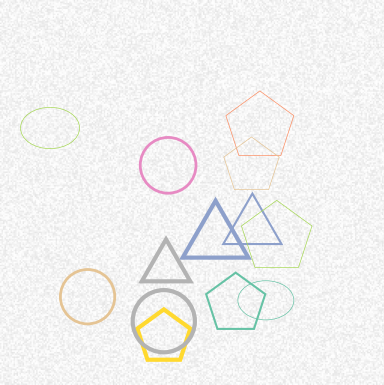[{"shape": "oval", "thickness": 0.5, "radius": 0.36, "center": [0.691, 0.22]}, {"shape": "pentagon", "thickness": 1.5, "radius": 0.4, "center": [0.612, 0.211]}, {"shape": "pentagon", "thickness": 0.5, "radius": 0.46, "center": [0.675, 0.671]}, {"shape": "triangle", "thickness": 1.5, "radius": 0.44, "center": [0.656, 0.41]}, {"shape": "triangle", "thickness": 3, "radius": 0.49, "center": [0.56, 0.38]}, {"shape": "circle", "thickness": 2, "radius": 0.36, "center": [0.437, 0.571]}, {"shape": "oval", "thickness": 0.5, "radius": 0.38, "center": [0.13, 0.668]}, {"shape": "pentagon", "thickness": 0.5, "radius": 0.48, "center": [0.719, 0.383]}, {"shape": "pentagon", "thickness": 3, "radius": 0.36, "center": [0.426, 0.124]}, {"shape": "pentagon", "thickness": 0.5, "radius": 0.38, "center": [0.653, 0.569]}, {"shape": "circle", "thickness": 2, "radius": 0.35, "center": [0.227, 0.229]}, {"shape": "triangle", "thickness": 3, "radius": 0.36, "center": [0.431, 0.306]}, {"shape": "circle", "thickness": 3, "radius": 0.4, "center": [0.425, 0.166]}]